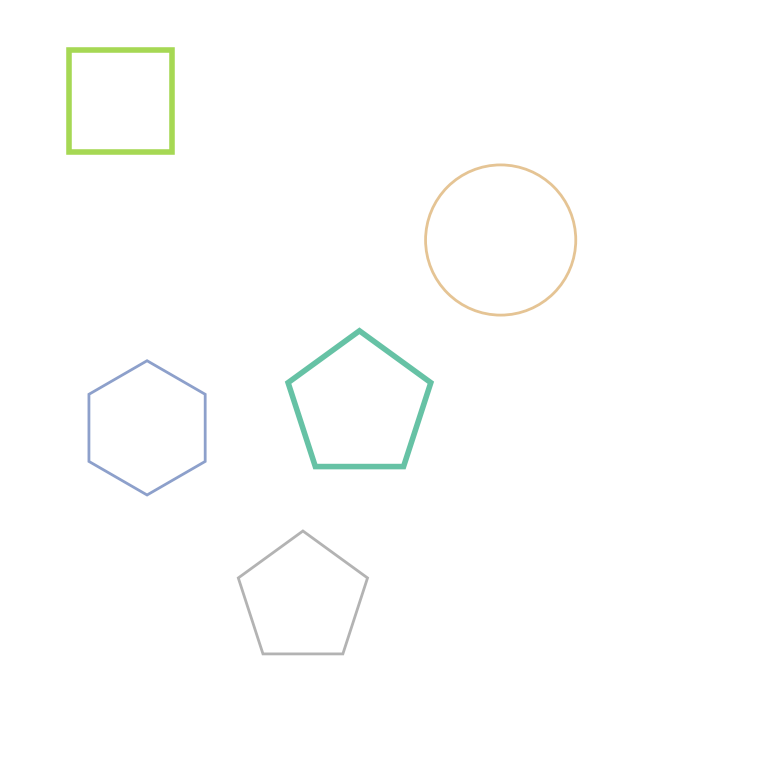[{"shape": "pentagon", "thickness": 2, "radius": 0.49, "center": [0.467, 0.473]}, {"shape": "hexagon", "thickness": 1, "radius": 0.44, "center": [0.191, 0.444]}, {"shape": "square", "thickness": 2, "radius": 0.33, "center": [0.157, 0.869]}, {"shape": "circle", "thickness": 1, "radius": 0.49, "center": [0.65, 0.688]}, {"shape": "pentagon", "thickness": 1, "radius": 0.44, "center": [0.393, 0.222]}]